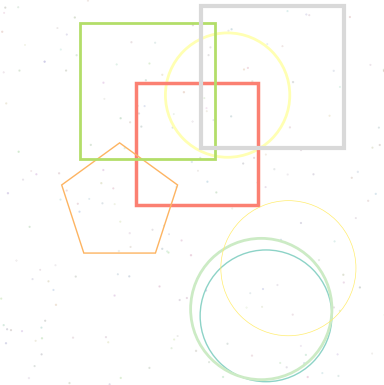[{"shape": "circle", "thickness": 1, "radius": 0.86, "center": [0.691, 0.18]}, {"shape": "circle", "thickness": 2, "radius": 0.81, "center": [0.591, 0.753]}, {"shape": "square", "thickness": 2.5, "radius": 0.79, "center": [0.512, 0.626]}, {"shape": "pentagon", "thickness": 1, "radius": 0.79, "center": [0.311, 0.471]}, {"shape": "square", "thickness": 2, "radius": 0.88, "center": [0.384, 0.763]}, {"shape": "square", "thickness": 3, "radius": 0.93, "center": [0.708, 0.8]}, {"shape": "circle", "thickness": 2, "radius": 0.92, "center": [0.679, 0.197]}, {"shape": "circle", "thickness": 0.5, "radius": 0.88, "center": [0.749, 0.303]}]